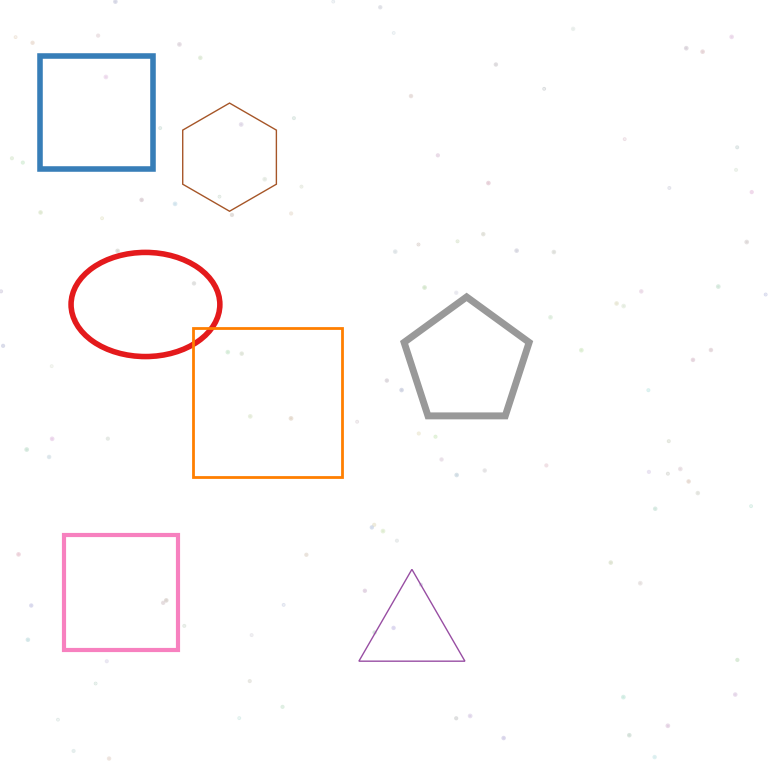[{"shape": "oval", "thickness": 2, "radius": 0.48, "center": [0.189, 0.605]}, {"shape": "square", "thickness": 2, "radius": 0.37, "center": [0.125, 0.854]}, {"shape": "triangle", "thickness": 0.5, "radius": 0.4, "center": [0.535, 0.181]}, {"shape": "square", "thickness": 1, "radius": 0.49, "center": [0.347, 0.477]}, {"shape": "hexagon", "thickness": 0.5, "radius": 0.35, "center": [0.298, 0.796]}, {"shape": "square", "thickness": 1.5, "radius": 0.37, "center": [0.157, 0.231]}, {"shape": "pentagon", "thickness": 2.5, "radius": 0.43, "center": [0.606, 0.529]}]